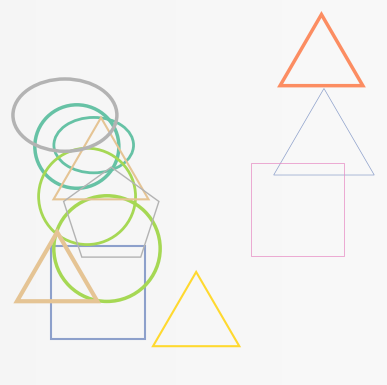[{"shape": "oval", "thickness": 2, "radius": 0.51, "center": [0.242, 0.623]}, {"shape": "circle", "thickness": 2.5, "radius": 0.54, "center": [0.198, 0.619]}, {"shape": "triangle", "thickness": 2.5, "radius": 0.62, "center": [0.83, 0.839]}, {"shape": "triangle", "thickness": 0.5, "radius": 0.75, "center": [0.836, 0.62]}, {"shape": "square", "thickness": 1.5, "radius": 0.61, "center": [0.252, 0.241]}, {"shape": "square", "thickness": 0.5, "radius": 0.6, "center": [0.769, 0.456]}, {"shape": "circle", "thickness": 2, "radius": 0.63, "center": [0.225, 0.49]}, {"shape": "circle", "thickness": 2.5, "radius": 0.69, "center": [0.276, 0.354]}, {"shape": "triangle", "thickness": 1.5, "radius": 0.64, "center": [0.506, 0.165]}, {"shape": "triangle", "thickness": 1.5, "radius": 0.71, "center": [0.261, 0.553]}, {"shape": "triangle", "thickness": 3, "radius": 0.6, "center": [0.147, 0.277]}, {"shape": "oval", "thickness": 2.5, "radius": 0.67, "center": [0.168, 0.701]}, {"shape": "pentagon", "thickness": 1, "radius": 0.65, "center": [0.287, 0.437]}]